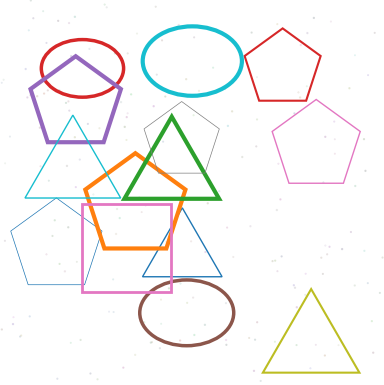[{"shape": "triangle", "thickness": 1, "radius": 0.6, "center": [0.473, 0.341]}, {"shape": "pentagon", "thickness": 0.5, "radius": 0.62, "center": [0.146, 0.361]}, {"shape": "pentagon", "thickness": 3, "radius": 0.68, "center": [0.352, 0.465]}, {"shape": "triangle", "thickness": 3, "radius": 0.71, "center": [0.446, 0.555]}, {"shape": "oval", "thickness": 2.5, "radius": 0.53, "center": [0.214, 0.822]}, {"shape": "pentagon", "thickness": 1.5, "radius": 0.52, "center": [0.734, 0.822]}, {"shape": "pentagon", "thickness": 3, "radius": 0.62, "center": [0.197, 0.73]}, {"shape": "oval", "thickness": 2.5, "radius": 0.61, "center": [0.485, 0.187]}, {"shape": "square", "thickness": 2, "radius": 0.58, "center": [0.328, 0.356]}, {"shape": "pentagon", "thickness": 1, "radius": 0.6, "center": [0.821, 0.621]}, {"shape": "pentagon", "thickness": 0.5, "radius": 0.51, "center": [0.472, 0.633]}, {"shape": "triangle", "thickness": 1.5, "radius": 0.72, "center": [0.808, 0.104]}, {"shape": "triangle", "thickness": 1, "radius": 0.72, "center": [0.189, 0.557]}, {"shape": "oval", "thickness": 3, "radius": 0.64, "center": [0.5, 0.841]}]